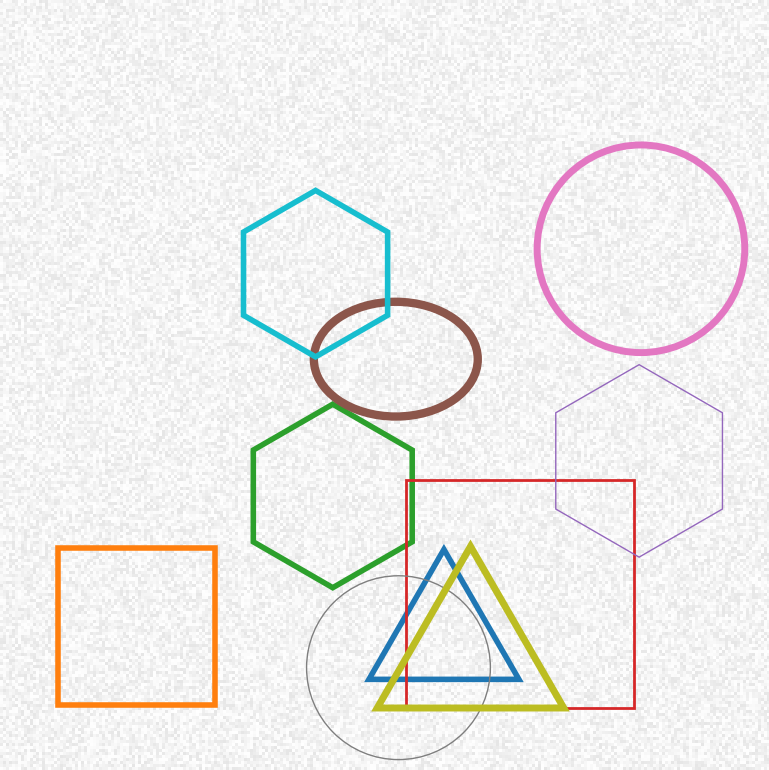[{"shape": "triangle", "thickness": 2, "radius": 0.56, "center": [0.577, 0.174]}, {"shape": "square", "thickness": 2, "radius": 0.51, "center": [0.177, 0.187]}, {"shape": "hexagon", "thickness": 2, "radius": 0.6, "center": [0.432, 0.356]}, {"shape": "square", "thickness": 1, "radius": 0.74, "center": [0.675, 0.228]}, {"shape": "hexagon", "thickness": 0.5, "radius": 0.62, "center": [0.83, 0.401]}, {"shape": "oval", "thickness": 3, "radius": 0.53, "center": [0.514, 0.534]}, {"shape": "circle", "thickness": 2.5, "radius": 0.67, "center": [0.832, 0.677]}, {"shape": "circle", "thickness": 0.5, "radius": 0.6, "center": [0.517, 0.133]}, {"shape": "triangle", "thickness": 2.5, "radius": 0.7, "center": [0.611, 0.15]}, {"shape": "hexagon", "thickness": 2, "radius": 0.54, "center": [0.41, 0.645]}]